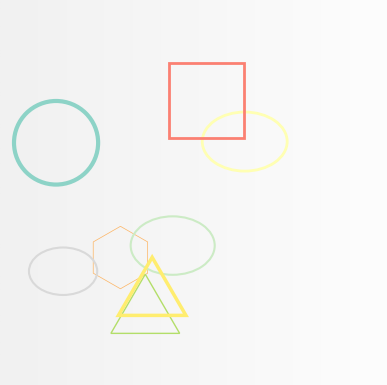[{"shape": "circle", "thickness": 3, "radius": 0.54, "center": [0.145, 0.629]}, {"shape": "oval", "thickness": 2, "radius": 0.55, "center": [0.632, 0.632]}, {"shape": "square", "thickness": 2, "radius": 0.49, "center": [0.533, 0.738]}, {"shape": "hexagon", "thickness": 0.5, "radius": 0.41, "center": [0.311, 0.331]}, {"shape": "triangle", "thickness": 1, "radius": 0.51, "center": [0.375, 0.185]}, {"shape": "oval", "thickness": 1.5, "radius": 0.44, "center": [0.163, 0.295]}, {"shape": "oval", "thickness": 1.5, "radius": 0.54, "center": [0.446, 0.362]}, {"shape": "triangle", "thickness": 2.5, "radius": 0.5, "center": [0.393, 0.231]}]